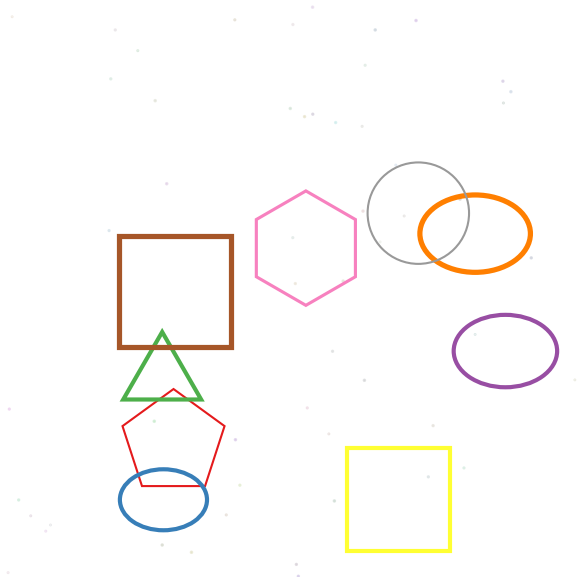[{"shape": "pentagon", "thickness": 1, "radius": 0.46, "center": [0.3, 0.233]}, {"shape": "oval", "thickness": 2, "radius": 0.38, "center": [0.283, 0.134]}, {"shape": "triangle", "thickness": 2, "radius": 0.39, "center": [0.281, 0.346]}, {"shape": "oval", "thickness": 2, "radius": 0.45, "center": [0.875, 0.391]}, {"shape": "oval", "thickness": 2.5, "radius": 0.48, "center": [0.823, 0.595]}, {"shape": "square", "thickness": 2, "radius": 0.45, "center": [0.691, 0.135]}, {"shape": "square", "thickness": 2.5, "radius": 0.48, "center": [0.303, 0.494]}, {"shape": "hexagon", "thickness": 1.5, "radius": 0.5, "center": [0.53, 0.569]}, {"shape": "circle", "thickness": 1, "radius": 0.44, "center": [0.724, 0.63]}]